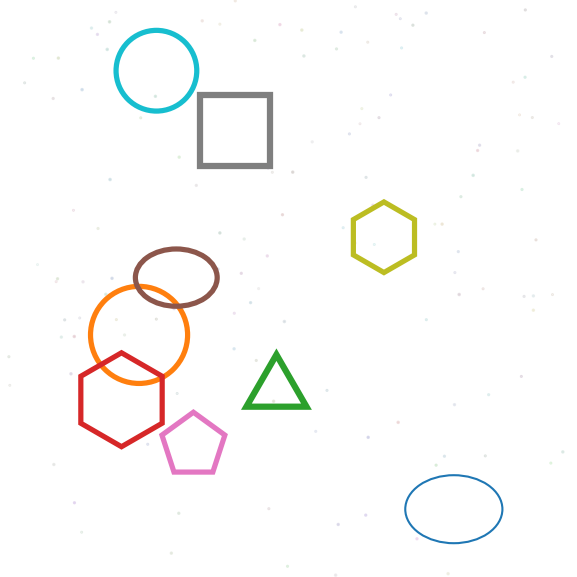[{"shape": "oval", "thickness": 1, "radius": 0.42, "center": [0.786, 0.117]}, {"shape": "circle", "thickness": 2.5, "radius": 0.42, "center": [0.241, 0.419]}, {"shape": "triangle", "thickness": 3, "radius": 0.3, "center": [0.479, 0.325]}, {"shape": "hexagon", "thickness": 2.5, "radius": 0.41, "center": [0.21, 0.307]}, {"shape": "oval", "thickness": 2.5, "radius": 0.35, "center": [0.305, 0.518]}, {"shape": "pentagon", "thickness": 2.5, "radius": 0.29, "center": [0.335, 0.228]}, {"shape": "square", "thickness": 3, "radius": 0.31, "center": [0.407, 0.773]}, {"shape": "hexagon", "thickness": 2.5, "radius": 0.31, "center": [0.665, 0.588]}, {"shape": "circle", "thickness": 2.5, "radius": 0.35, "center": [0.271, 0.877]}]